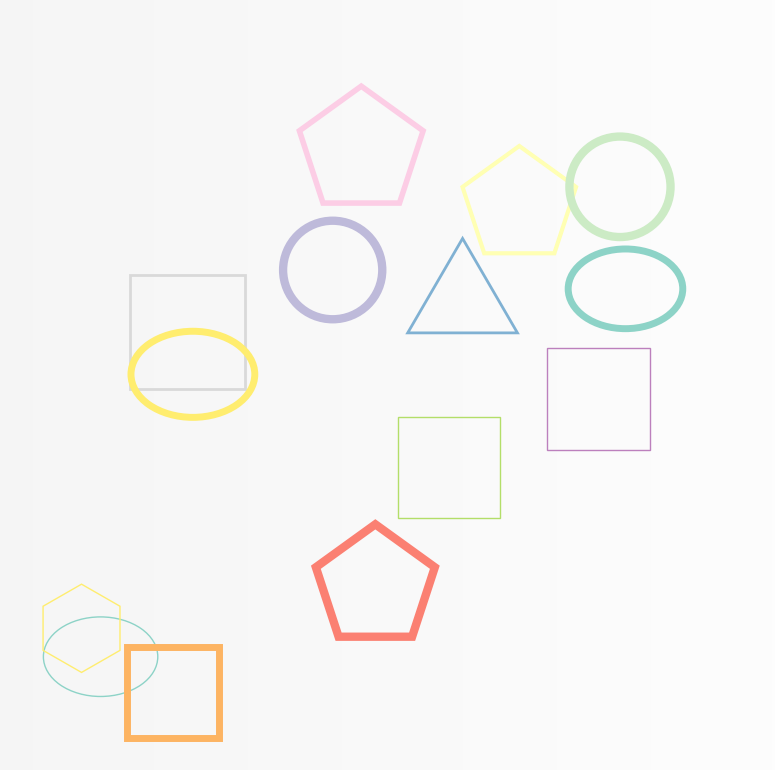[{"shape": "oval", "thickness": 0.5, "radius": 0.37, "center": [0.13, 0.147]}, {"shape": "oval", "thickness": 2.5, "radius": 0.37, "center": [0.807, 0.625]}, {"shape": "pentagon", "thickness": 1.5, "radius": 0.39, "center": [0.67, 0.733]}, {"shape": "circle", "thickness": 3, "radius": 0.32, "center": [0.429, 0.649]}, {"shape": "pentagon", "thickness": 3, "radius": 0.4, "center": [0.484, 0.238]}, {"shape": "triangle", "thickness": 1, "radius": 0.41, "center": [0.597, 0.609]}, {"shape": "square", "thickness": 2.5, "radius": 0.3, "center": [0.223, 0.101]}, {"shape": "square", "thickness": 0.5, "radius": 0.33, "center": [0.579, 0.393]}, {"shape": "pentagon", "thickness": 2, "radius": 0.42, "center": [0.466, 0.804]}, {"shape": "square", "thickness": 1, "radius": 0.37, "center": [0.242, 0.569]}, {"shape": "square", "thickness": 0.5, "radius": 0.33, "center": [0.772, 0.481]}, {"shape": "circle", "thickness": 3, "radius": 0.33, "center": [0.8, 0.757]}, {"shape": "hexagon", "thickness": 0.5, "radius": 0.29, "center": [0.105, 0.184]}, {"shape": "oval", "thickness": 2.5, "radius": 0.4, "center": [0.249, 0.514]}]